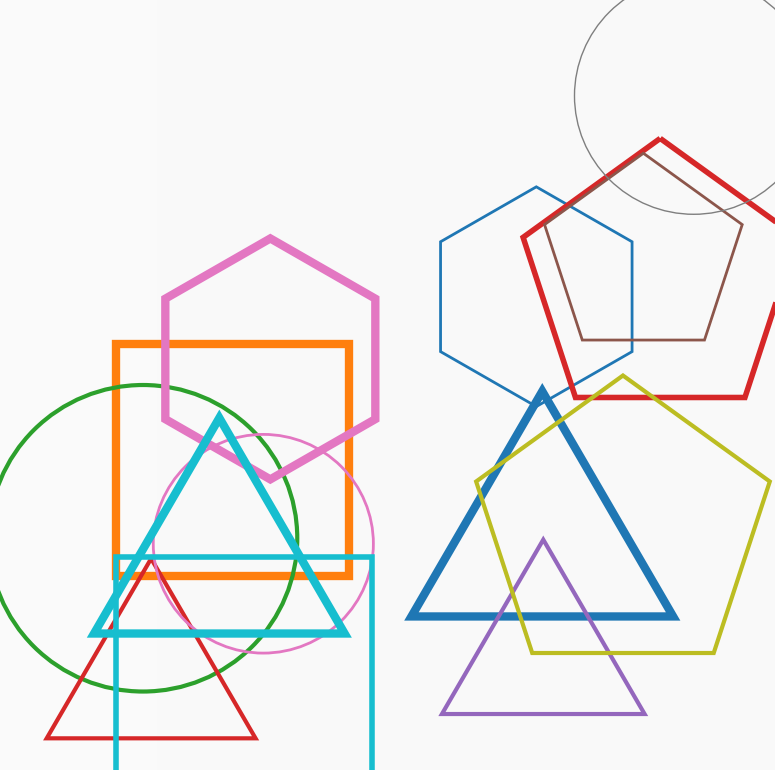[{"shape": "triangle", "thickness": 3, "radius": 0.97, "center": [0.7, 0.297]}, {"shape": "hexagon", "thickness": 1, "radius": 0.71, "center": [0.692, 0.615]}, {"shape": "square", "thickness": 3, "radius": 0.75, "center": [0.3, 0.403]}, {"shape": "circle", "thickness": 1.5, "radius": 1.0, "center": [0.185, 0.301]}, {"shape": "triangle", "thickness": 1.5, "radius": 0.78, "center": [0.195, 0.119]}, {"shape": "pentagon", "thickness": 2, "radius": 0.93, "center": [0.852, 0.634]}, {"shape": "triangle", "thickness": 1.5, "radius": 0.75, "center": [0.701, 0.148]}, {"shape": "pentagon", "thickness": 1, "radius": 0.67, "center": [0.83, 0.667]}, {"shape": "hexagon", "thickness": 3, "radius": 0.78, "center": [0.349, 0.534]}, {"shape": "circle", "thickness": 1, "radius": 0.71, "center": [0.34, 0.294]}, {"shape": "circle", "thickness": 0.5, "radius": 0.77, "center": [0.895, 0.876]}, {"shape": "pentagon", "thickness": 1.5, "radius": 1.0, "center": [0.804, 0.313]}, {"shape": "triangle", "thickness": 3, "radius": 0.93, "center": [0.283, 0.271]}, {"shape": "square", "thickness": 2, "radius": 0.83, "center": [0.315, 0.111]}]